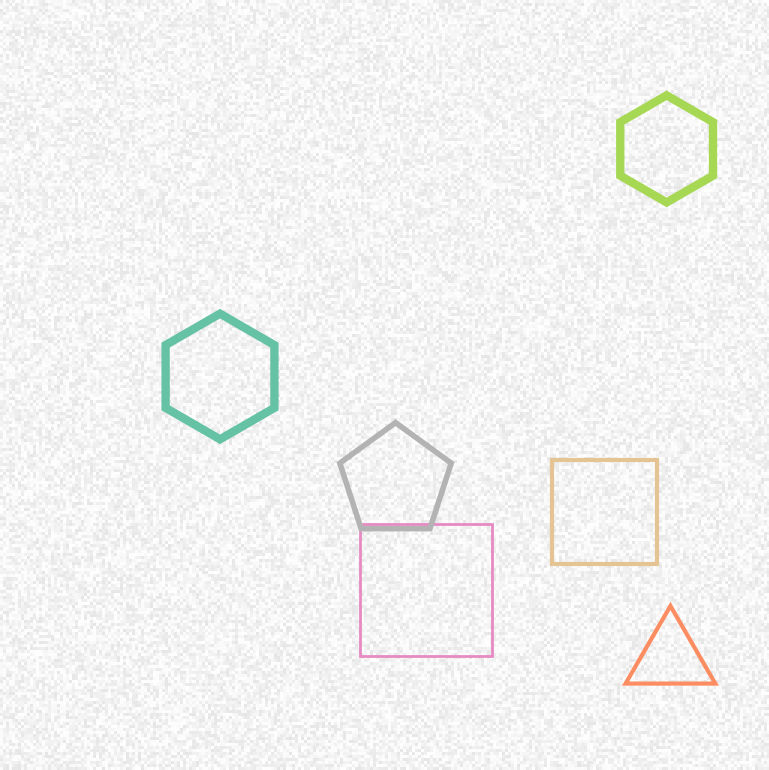[{"shape": "hexagon", "thickness": 3, "radius": 0.41, "center": [0.286, 0.511]}, {"shape": "triangle", "thickness": 1.5, "radius": 0.34, "center": [0.871, 0.146]}, {"shape": "square", "thickness": 1, "radius": 0.43, "center": [0.554, 0.234]}, {"shape": "hexagon", "thickness": 3, "radius": 0.35, "center": [0.866, 0.807]}, {"shape": "square", "thickness": 1.5, "radius": 0.34, "center": [0.785, 0.335]}, {"shape": "pentagon", "thickness": 2, "radius": 0.38, "center": [0.514, 0.375]}]